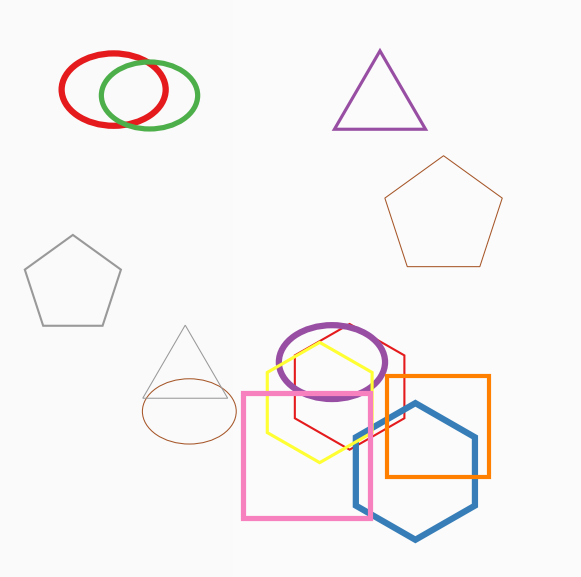[{"shape": "hexagon", "thickness": 1, "radius": 0.54, "center": [0.601, 0.329]}, {"shape": "oval", "thickness": 3, "radius": 0.45, "center": [0.196, 0.844]}, {"shape": "hexagon", "thickness": 3, "radius": 0.59, "center": [0.715, 0.183]}, {"shape": "oval", "thickness": 2.5, "radius": 0.41, "center": [0.257, 0.834]}, {"shape": "triangle", "thickness": 1.5, "radius": 0.45, "center": [0.654, 0.821]}, {"shape": "oval", "thickness": 3, "radius": 0.46, "center": [0.571, 0.372]}, {"shape": "square", "thickness": 2, "radius": 0.44, "center": [0.753, 0.26]}, {"shape": "hexagon", "thickness": 1.5, "radius": 0.52, "center": [0.55, 0.302]}, {"shape": "oval", "thickness": 0.5, "radius": 0.4, "center": [0.326, 0.287]}, {"shape": "pentagon", "thickness": 0.5, "radius": 0.53, "center": [0.763, 0.623]}, {"shape": "square", "thickness": 2.5, "radius": 0.54, "center": [0.527, 0.21]}, {"shape": "pentagon", "thickness": 1, "radius": 0.43, "center": [0.125, 0.505]}, {"shape": "triangle", "thickness": 0.5, "radius": 0.42, "center": [0.319, 0.352]}]